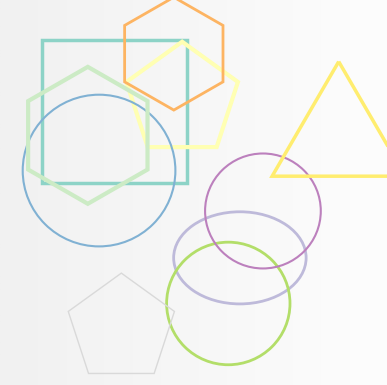[{"shape": "square", "thickness": 2.5, "radius": 0.93, "center": [0.295, 0.71]}, {"shape": "pentagon", "thickness": 3, "radius": 0.76, "center": [0.47, 0.74]}, {"shape": "oval", "thickness": 2, "radius": 0.85, "center": [0.619, 0.33]}, {"shape": "circle", "thickness": 1.5, "radius": 0.99, "center": [0.256, 0.557]}, {"shape": "hexagon", "thickness": 2, "radius": 0.73, "center": [0.449, 0.861]}, {"shape": "circle", "thickness": 2, "radius": 0.8, "center": [0.589, 0.212]}, {"shape": "pentagon", "thickness": 1, "radius": 0.72, "center": [0.313, 0.147]}, {"shape": "circle", "thickness": 1.5, "radius": 0.75, "center": [0.679, 0.452]}, {"shape": "hexagon", "thickness": 3, "radius": 0.89, "center": [0.227, 0.649]}, {"shape": "triangle", "thickness": 2.5, "radius": 0.99, "center": [0.874, 0.642]}]